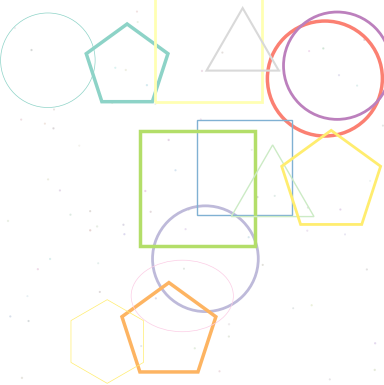[{"shape": "pentagon", "thickness": 2.5, "radius": 0.56, "center": [0.33, 0.826]}, {"shape": "circle", "thickness": 0.5, "radius": 0.61, "center": [0.124, 0.844]}, {"shape": "square", "thickness": 2, "radius": 0.69, "center": [0.542, 0.875]}, {"shape": "circle", "thickness": 2, "radius": 0.69, "center": [0.534, 0.328]}, {"shape": "circle", "thickness": 2.5, "radius": 0.75, "center": [0.844, 0.796]}, {"shape": "square", "thickness": 1, "radius": 0.62, "center": [0.634, 0.565]}, {"shape": "pentagon", "thickness": 2.5, "radius": 0.64, "center": [0.439, 0.138]}, {"shape": "square", "thickness": 2.5, "radius": 0.75, "center": [0.513, 0.511]}, {"shape": "oval", "thickness": 0.5, "radius": 0.66, "center": [0.473, 0.231]}, {"shape": "triangle", "thickness": 1.5, "radius": 0.54, "center": [0.63, 0.871]}, {"shape": "circle", "thickness": 2, "radius": 0.7, "center": [0.876, 0.829]}, {"shape": "triangle", "thickness": 1, "radius": 0.62, "center": [0.708, 0.499]}, {"shape": "pentagon", "thickness": 2, "radius": 0.68, "center": [0.86, 0.526]}, {"shape": "hexagon", "thickness": 0.5, "radius": 0.54, "center": [0.278, 0.113]}]